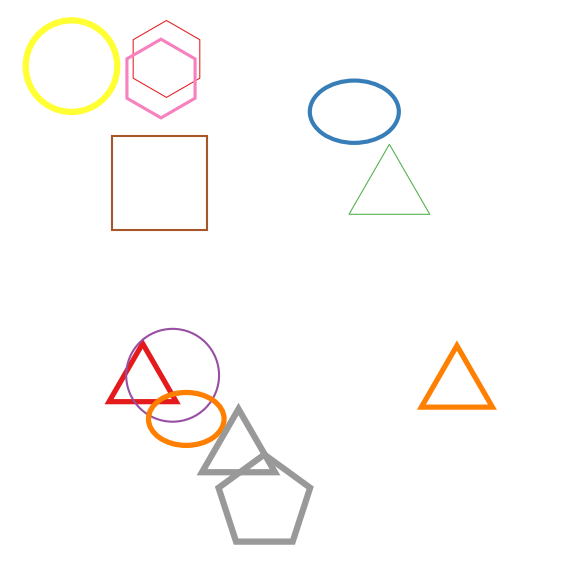[{"shape": "hexagon", "thickness": 0.5, "radius": 0.33, "center": [0.288, 0.897]}, {"shape": "triangle", "thickness": 2.5, "radius": 0.34, "center": [0.247, 0.337]}, {"shape": "oval", "thickness": 2, "radius": 0.39, "center": [0.614, 0.806]}, {"shape": "triangle", "thickness": 0.5, "radius": 0.4, "center": [0.674, 0.668]}, {"shape": "circle", "thickness": 1, "radius": 0.4, "center": [0.299, 0.349]}, {"shape": "oval", "thickness": 2.5, "radius": 0.33, "center": [0.323, 0.274]}, {"shape": "triangle", "thickness": 2.5, "radius": 0.35, "center": [0.791, 0.33]}, {"shape": "circle", "thickness": 3, "radius": 0.4, "center": [0.124, 0.885]}, {"shape": "square", "thickness": 1, "radius": 0.41, "center": [0.276, 0.682]}, {"shape": "hexagon", "thickness": 1.5, "radius": 0.34, "center": [0.279, 0.863]}, {"shape": "pentagon", "thickness": 3, "radius": 0.42, "center": [0.458, 0.129]}, {"shape": "triangle", "thickness": 3, "radius": 0.36, "center": [0.413, 0.218]}]